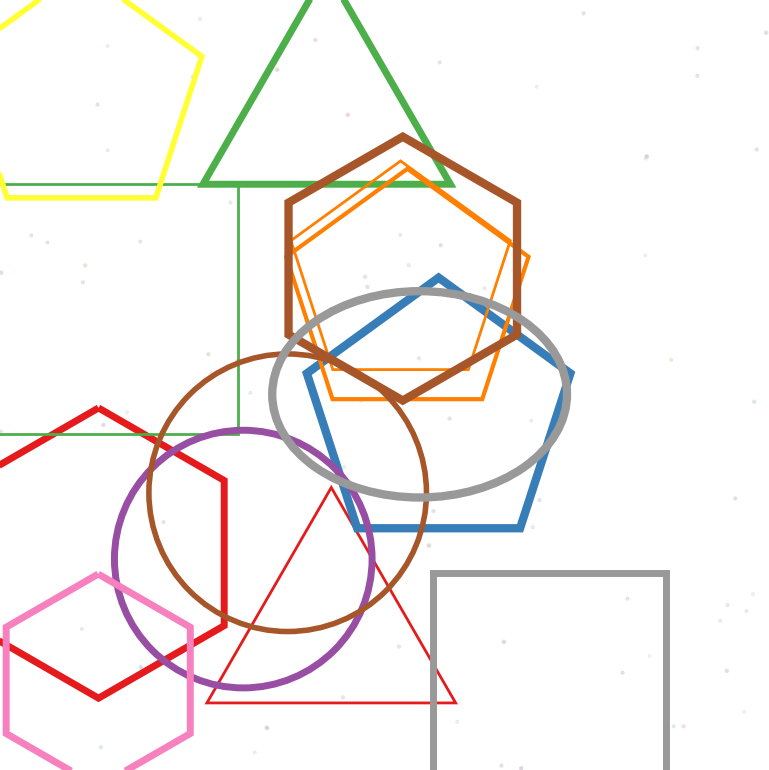[{"shape": "triangle", "thickness": 1, "radius": 0.93, "center": [0.43, 0.18]}, {"shape": "hexagon", "thickness": 2.5, "radius": 0.94, "center": [0.128, 0.282]}, {"shape": "pentagon", "thickness": 3, "radius": 0.9, "center": [0.57, 0.46]}, {"shape": "triangle", "thickness": 2.5, "radius": 0.93, "center": [0.424, 0.853]}, {"shape": "square", "thickness": 1, "radius": 0.81, "center": [0.147, 0.598]}, {"shape": "circle", "thickness": 2.5, "radius": 0.84, "center": [0.316, 0.274]}, {"shape": "pentagon", "thickness": 1, "radius": 0.75, "center": [0.52, 0.641]}, {"shape": "pentagon", "thickness": 1.5, "radius": 0.83, "center": [0.529, 0.615]}, {"shape": "pentagon", "thickness": 2, "radius": 0.82, "center": [0.106, 0.876]}, {"shape": "hexagon", "thickness": 3, "radius": 0.86, "center": [0.523, 0.651]}, {"shape": "circle", "thickness": 2, "radius": 0.9, "center": [0.374, 0.36]}, {"shape": "hexagon", "thickness": 2.5, "radius": 0.69, "center": [0.128, 0.116]}, {"shape": "square", "thickness": 2.5, "radius": 0.76, "center": [0.713, 0.104]}, {"shape": "oval", "thickness": 3, "radius": 0.96, "center": [0.545, 0.488]}]